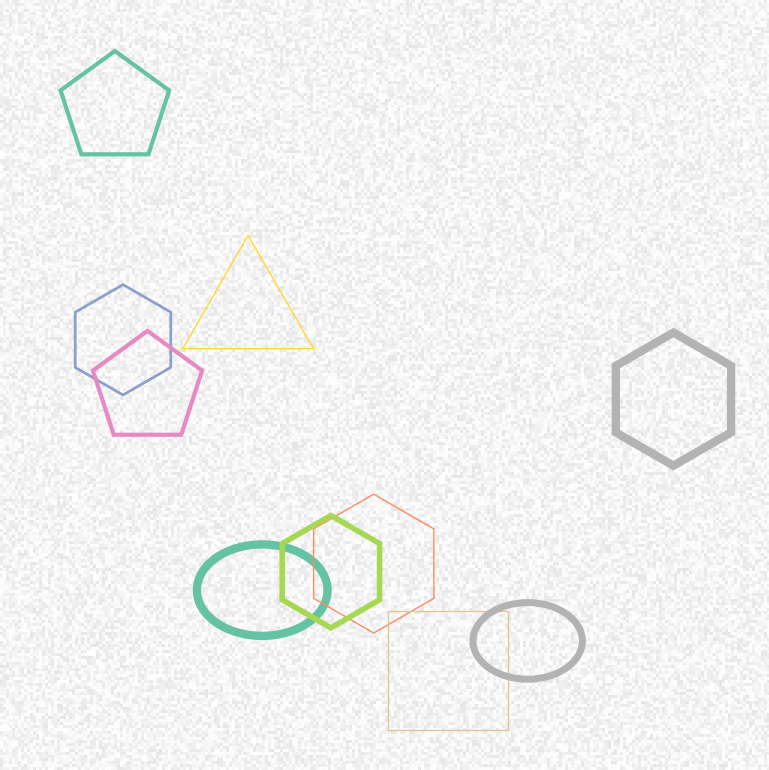[{"shape": "pentagon", "thickness": 1.5, "radius": 0.37, "center": [0.149, 0.86]}, {"shape": "oval", "thickness": 3, "radius": 0.42, "center": [0.341, 0.234]}, {"shape": "hexagon", "thickness": 0.5, "radius": 0.45, "center": [0.485, 0.268]}, {"shape": "hexagon", "thickness": 1, "radius": 0.36, "center": [0.16, 0.559]}, {"shape": "pentagon", "thickness": 1.5, "radius": 0.37, "center": [0.192, 0.496]}, {"shape": "hexagon", "thickness": 2, "radius": 0.37, "center": [0.43, 0.258]}, {"shape": "triangle", "thickness": 0.5, "radius": 0.49, "center": [0.322, 0.596]}, {"shape": "square", "thickness": 0.5, "radius": 0.39, "center": [0.582, 0.129]}, {"shape": "oval", "thickness": 2.5, "radius": 0.36, "center": [0.685, 0.168]}, {"shape": "hexagon", "thickness": 3, "radius": 0.43, "center": [0.875, 0.482]}]